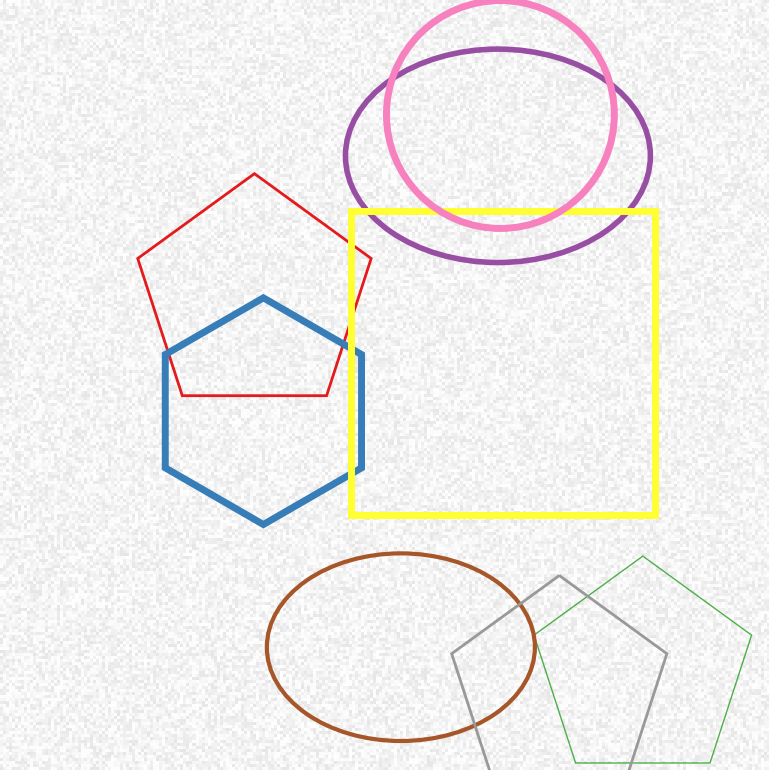[{"shape": "pentagon", "thickness": 1, "radius": 0.8, "center": [0.33, 0.615]}, {"shape": "hexagon", "thickness": 2.5, "radius": 0.74, "center": [0.342, 0.466]}, {"shape": "pentagon", "thickness": 0.5, "radius": 0.74, "center": [0.835, 0.129]}, {"shape": "oval", "thickness": 2, "radius": 0.99, "center": [0.647, 0.798]}, {"shape": "square", "thickness": 2.5, "radius": 0.99, "center": [0.653, 0.528]}, {"shape": "oval", "thickness": 1.5, "radius": 0.87, "center": [0.521, 0.159]}, {"shape": "circle", "thickness": 2.5, "radius": 0.74, "center": [0.65, 0.851]}, {"shape": "pentagon", "thickness": 1, "radius": 0.73, "center": [0.726, 0.106]}]